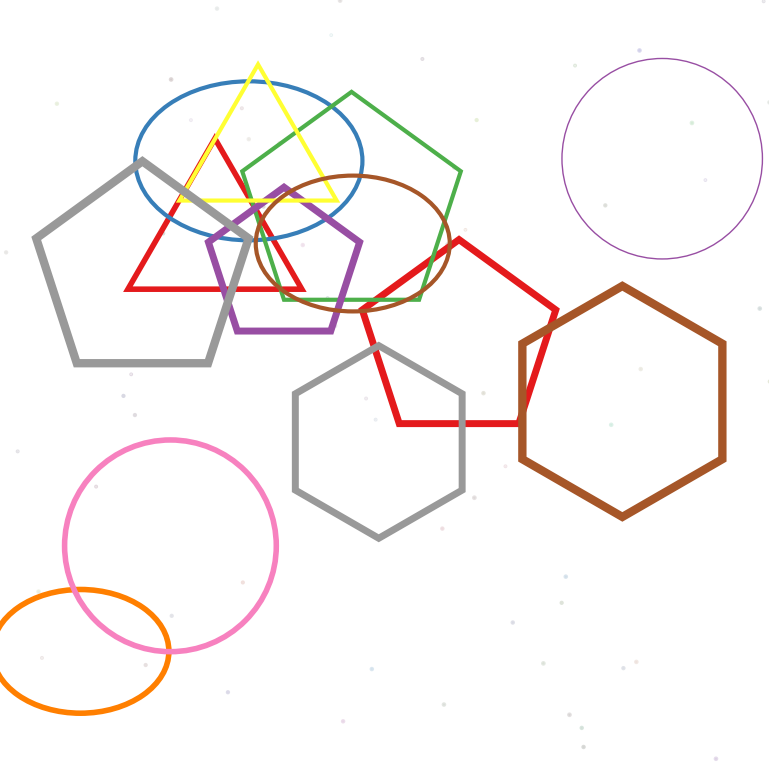[{"shape": "triangle", "thickness": 2, "radius": 0.65, "center": [0.279, 0.69]}, {"shape": "pentagon", "thickness": 2.5, "radius": 0.66, "center": [0.596, 0.557]}, {"shape": "oval", "thickness": 1.5, "radius": 0.74, "center": [0.323, 0.791]}, {"shape": "pentagon", "thickness": 1.5, "radius": 0.75, "center": [0.457, 0.731]}, {"shape": "pentagon", "thickness": 2.5, "radius": 0.52, "center": [0.369, 0.654]}, {"shape": "circle", "thickness": 0.5, "radius": 0.65, "center": [0.86, 0.794]}, {"shape": "oval", "thickness": 2, "radius": 0.57, "center": [0.105, 0.154]}, {"shape": "triangle", "thickness": 1.5, "radius": 0.59, "center": [0.335, 0.798]}, {"shape": "oval", "thickness": 1.5, "radius": 0.63, "center": [0.458, 0.684]}, {"shape": "hexagon", "thickness": 3, "radius": 0.75, "center": [0.808, 0.479]}, {"shape": "circle", "thickness": 2, "radius": 0.69, "center": [0.221, 0.291]}, {"shape": "pentagon", "thickness": 3, "radius": 0.73, "center": [0.185, 0.646]}, {"shape": "hexagon", "thickness": 2.5, "radius": 0.63, "center": [0.492, 0.426]}]